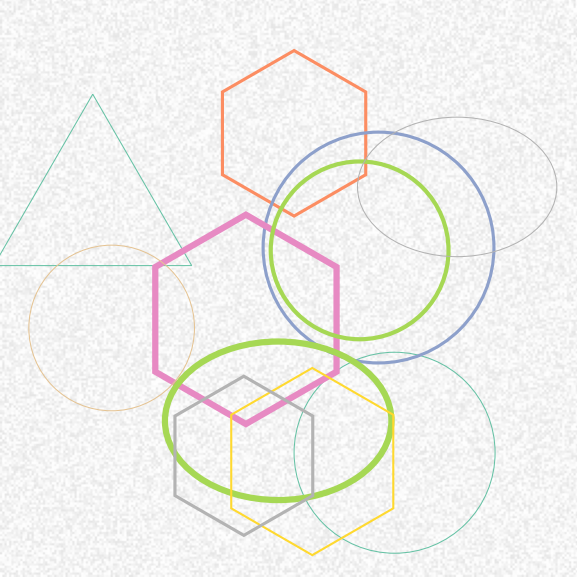[{"shape": "circle", "thickness": 0.5, "radius": 0.87, "center": [0.683, 0.215]}, {"shape": "triangle", "thickness": 0.5, "radius": 0.99, "center": [0.161, 0.638]}, {"shape": "hexagon", "thickness": 1.5, "radius": 0.72, "center": [0.509, 0.768]}, {"shape": "circle", "thickness": 1.5, "radius": 1.0, "center": [0.655, 0.571]}, {"shape": "hexagon", "thickness": 3, "radius": 0.91, "center": [0.426, 0.446]}, {"shape": "circle", "thickness": 2, "radius": 0.77, "center": [0.623, 0.566]}, {"shape": "oval", "thickness": 3, "radius": 0.98, "center": [0.482, 0.27]}, {"shape": "hexagon", "thickness": 1, "radius": 0.81, "center": [0.541, 0.2]}, {"shape": "circle", "thickness": 0.5, "radius": 0.72, "center": [0.193, 0.431]}, {"shape": "hexagon", "thickness": 1.5, "radius": 0.69, "center": [0.422, 0.21]}, {"shape": "oval", "thickness": 0.5, "radius": 0.86, "center": [0.792, 0.675]}]